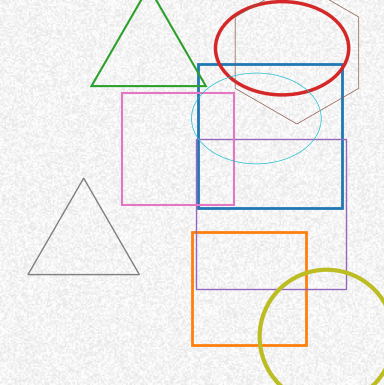[{"shape": "square", "thickness": 2, "radius": 0.94, "center": [0.702, 0.647]}, {"shape": "square", "thickness": 2, "radius": 0.74, "center": [0.646, 0.251]}, {"shape": "triangle", "thickness": 1.5, "radius": 0.86, "center": [0.386, 0.862]}, {"shape": "oval", "thickness": 2.5, "radius": 0.87, "center": [0.733, 0.875]}, {"shape": "square", "thickness": 1, "radius": 0.97, "center": [0.703, 0.445]}, {"shape": "hexagon", "thickness": 0.5, "radius": 0.93, "center": [0.771, 0.863]}, {"shape": "square", "thickness": 1.5, "radius": 0.73, "center": [0.463, 0.613]}, {"shape": "triangle", "thickness": 1, "radius": 0.83, "center": [0.217, 0.37]}, {"shape": "circle", "thickness": 3, "radius": 0.87, "center": [0.849, 0.125]}, {"shape": "oval", "thickness": 0.5, "radius": 0.84, "center": [0.666, 0.692]}]